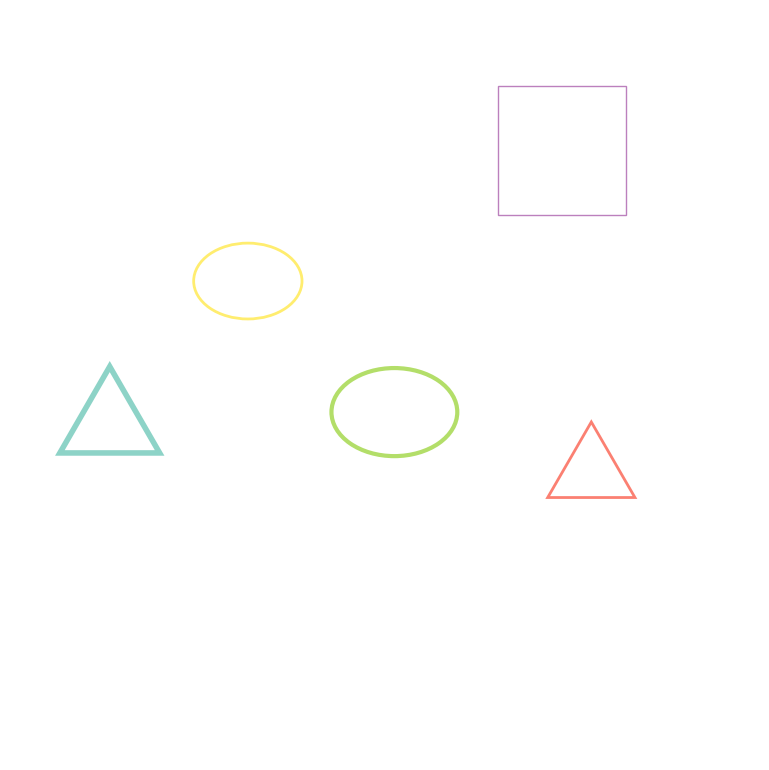[{"shape": "triangle", "thickness": 2, "radius": 0.37, "center": [0.143, 0.449]}, {"shape": "triangle", "thickness": 1, "radius": 0.33, "center": [0.768, 0.387]}, {"shape": "oval", "thickness": 1.5, "radius": 0.41, "center": [0.512, 0.465]}, {"shape": "square", "thickness": 0.5, "radius": 0.42, "center": [0.73, 0.805]}, {"shape": "oval", "thickness": 1, "radius": 0.35, "center": [0.322, 0.635]}]